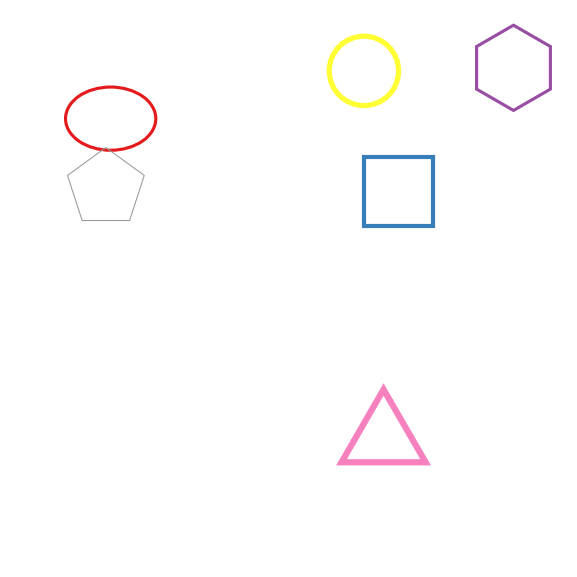[{"shape": "oval", "thickness": 1.5, "radius": 0.39, "center": [0.192, 0.794]}, {"shape": "square", "thickness": 2, "radius": 0.3, "center": [0.69, 0.668]}, {"shape": "hexagon", "thickness": 1.5, "radius": 0.37, "center": [0.889, 0.882]}, {"shape": "circle", "thickness": 2.5, "radius": 0.3, "center": [0.63, 0.876]}, {"shape": "triangle", "thickness": 3, "radius": 0.42, "center": [0.664, 0.241]}, {"shape": "pentagon", "thickness": 0.5, "radius": 0.35, "center": [0.183, 0.674]}]